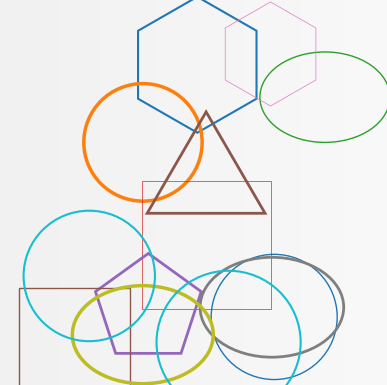[{"shape": "hexagon", "thickness": 1.5, "radius": 0.88, "center": [0.509, 0.832]}, {"shape": "circle", "thickness": 1, "radius": 0.81, "center": [0.708, 0.177]}, {"shape": "circle", "thickness": 2.5, "radius": 0.76, "center": [0.369, 0.63]}, {"shape": "oval", "thickness": 1, "radius": 0.84, "center": [0.839, 0.748]}, {"shape": "square", "thickness": 0.5, "radius": 0.83, "center": [0.532, 0.364]}, {"shape": "pentagon", "thickness": 2, "radius": 0.72, "center": [0.383, 0.198]}, {"shape": "triangle", "thickness": 2, "radius": 0.88, "center": [0.532, 0.534]}, {"shape": "square", "thickness": 1, "radius": 0.72, "center": [0.192, 0.109]}, {"shape": "hexagon", "thickness": 0.5, "radius": 0.68, "center": [0.698, 0.86]}, {"shape": "oval", "thickness": 2, "radius": 0.93, "center": [0.702, 0.202]}, {"shape": "oval", "thickness": 2.5, "radius": 0.91, "center": [0.369, 0.131]}, {"shape": "circle", "thickness": 1.5, "radius": 0.93, "center": [0.59, 0.111]}, {"shape": "circle", "thickness": 1.5, "radius": 0.85, "center": [0.23, 0.283]}]